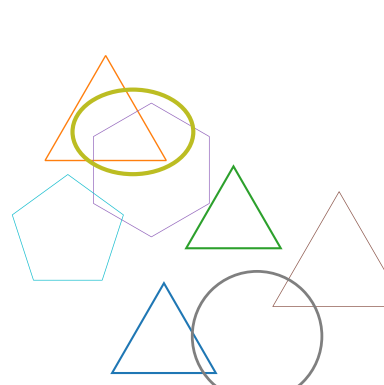[{"shape": "triangle", "thickness": 1.5, "radius": 0.78, "center": [0.426, 0.109]}, {"shape": "triangle", "thickness": 1, "radius": 0.91, "center": [0.274, 0.674]}, {"shape": "triangle", "thickness": 1.5, "radius": 0.71, "center": [0.606, 0.426]}, {"shape": "hexagon", "thickness": 0.5, "radius": 0.87, "center": [0.393, 0.558]}, {"shape": "triangle", "thickness": 0.5, "radius": 1.0, "center": [0.881, 0.303]}, {"shape": "circle", "thickness": 2, "radius": 0.84, "center": [0.668, 0.127]}, {"shape": "oval", "thickness": 3, "radius": 0.78, "center": [0.345, 0.657]}, {"shape": "pentagon", "thickness": 0.5, "radius": 0.76, "center": [0.176, 0.395]}]